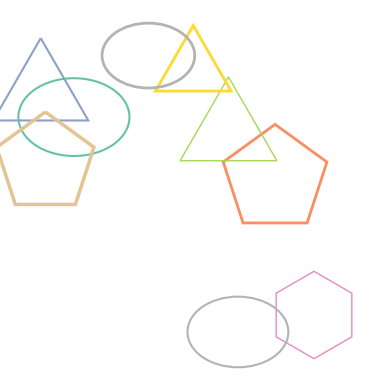[{"shape": "oval", "thickness": 1.5, "radius": 0.72, "center": [0.192, 0.696]}, {"shape": "pentagon", "thickness": 2, "radius": 0.71, "center": [0.715, 0.535]}, {"shape": "triangle", "thickness": 1.5, "radius": 0.71, "center": [0.106, 0.758]}, {"shape": "hexagon", "thickness": 1, "radius": 0.57, "center": [0.816, 0.182]}, {"shape": "triangle", "thickness": 1, "radius": 0.73, "center": [0.594, 0.655]}, {"shape": "triangle", "thickness": 2, "radius": 0.57, "center": [0.502, 0.82]}, {"shape": "pentagon", "thickness": 2.5, "radius": 0.66, "center": [0.118, 0.576]}, {"shape": "oval", "thickness": 1.5, "radius": 0.66, "center": [0.618, 0.138]}, {"shape": "oval", "thickness": 2, "radius": 0.6, "center": [0.385, 0.856]}]